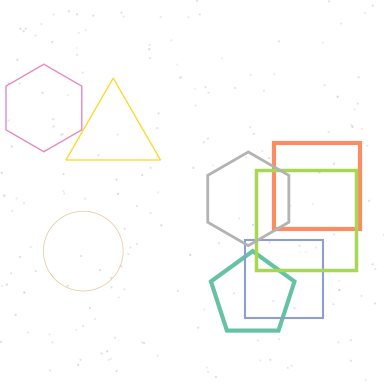[{"shape": "pentagon", "thickness": 3, "radius": 0.57, "center": [0.656, 0.234]}, {"shape": "square", "thickness": 3, "radius": 0.56, "center": [0.823, 0.516]}, {"shape": "square", "thickness": 1.5, "radius": 0.5, "center": [0.737, 0.275]}, {"shape": "hexagon", "thickness": 1, "radius": 0.57, "center": [0.114, 0.72]}, {"shape": "square", "thickness": 2.5, "radius": 0.65, "center": [0.795, 0.428]}, {"shape": "triangle", "thickness": 1, "radius": 0.71, "center": [0.294, 0.655]}, {"shape": "circle", "thickness": 0.5, "radius": 0.52, "center": [0.216, 0.348]}, {"shape": "hexagon", "thickness": 2, "radius": 0.61, "center": [0.645, 0.484]}]